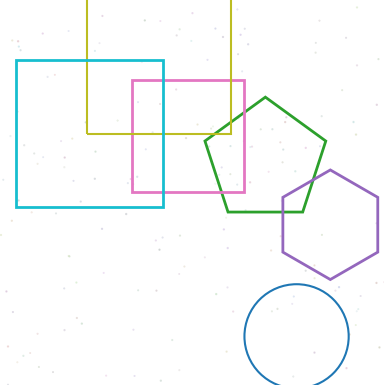[{"shape": "circle", "thickness": 1.5, "radius": 0.68, "center": [0.77, 0.126]}, {"shape": "pentagon", "thickness": 2, "radius": 0.82, "center": [0.689, 0.583]}, {"shape": "hexagon", "thickness": 2, "radius": 0.71, "center": [0.858, 0.416]}, {"shape": "square", "thickness": 2, "radius": 0.73, "center": [0.489, 0.647]}, {"shape": "square", "thickness": 1.5, "radius": 0.93, "center": [0.413, 0.838]}, {"shape": "square", "thickness": 2, "radius": 0.95, "center": [0.233, 0.653]}]